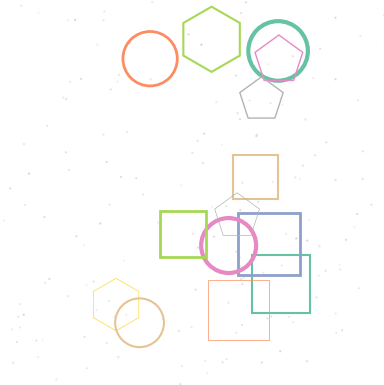[{"shape": "square", "thickness": 1.5, "radius": 0.38, "center": [0.729, 0.261]}, {"shape": "circle", "thickness": 3, "radius": 0.39, "center": [0.722, 0.868]}, {"shape": "square", "thickness": 0.5, "radius": 0.39, "center": [0.619, 0.195]}, {"shape": "circle", "thickness": 2, "radius": 0.35, "center": [0.39, 0.847]}, {"shape": "square", "thickness": 2, "radius": 0.4, "center": [0.698, 0.365]}, {"shape": "circle", "thickness": 3, "radius": 0.36, "center": [0.594, 0.362]}, {"shape": "pentagon", "thickness": 1, "radius": 0.33, "center": [0.724, 0.844]}, {"shape": "square", "thickness": 2, "radius": 0.3, "center": [0.475, 0.393]}, {"shape": "hexagon", "thickness": 1.5, "radius": 0.42, "center": [0.55, 0.898]}, {"shape": "hexagon", "thickness": 0.5, "radius": 0.34, "center": [0.301, 0.209]}, {"shape": "circle", "thickness": 1.5, "radius": 0.32, "center": [0.362, 0.162]}, {"shape": "square", "thickness": 1.5, "radius": 0.29, "center": [0.664, 0.54]}, {"shape": "pentagon", "thickness": 0.5, "radius": 0.31, "center": [0.616, 0.438]}, {"shape": "pentagon", "thickness": 1, "radius": 0.3, "center": [0.679, 0.741]}]